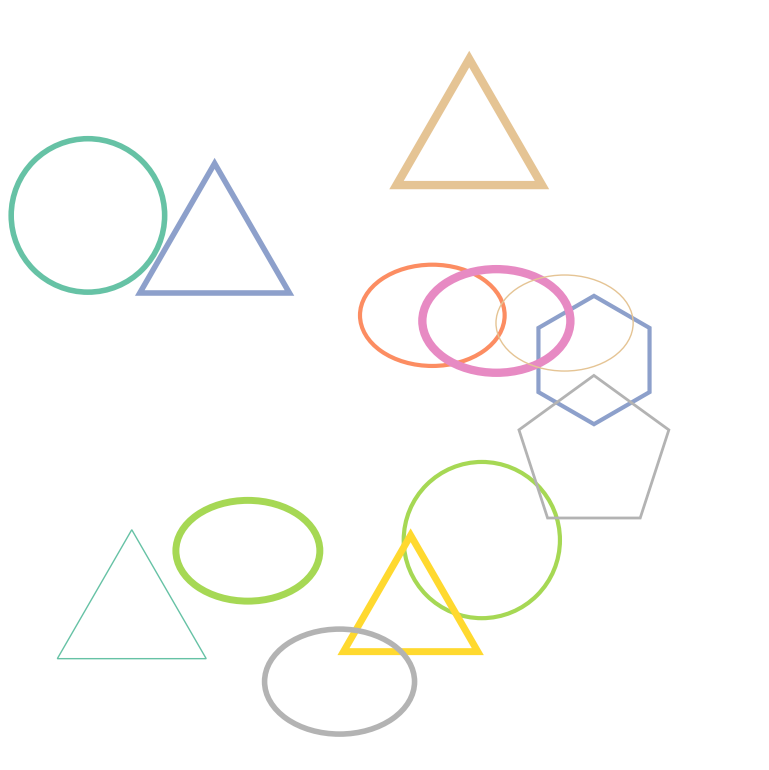[{"shape": "circle", "thickness": 2, "radius": 0.5, "center": [0.114, 0.72]}, {"shape": "triangle", "thickness": 0.5, "radius": 0.56, "center": [0.171, 0.2]}, {"shape": "oval", "thickness": 1.5, "radius": 0.47, "center": [0.561, 0.59]}, {"shape": "hexagon", "thickness": 1.5, "radius": 0.42, "center": [0.771, 0.532]}, {"shape": "triangle", "thickness": 2, "radius": 0.56, "center": [0.279, 0.676]}, {"shape": "oval", "thickness": 3, "radius": 0.48, "center": [0.645, 0.583]}, {"shape": "oval", "thickness": 2.5, "radius": 0.47, "center": [0.322, 0.285]}, {"shape": "circle", "thickness": 1.5, "radius": 0.51, "center": [0.626, 0.299]}, {"shape": "triangle", "thickness": 2.5, "radius": 0.5, "center": [0.533, 0.204]}, {"shape": "triangle", "thickness": 3, "radius": 0.55, "center": [0.609, 0.814]}, {"shape": "oval", "thickness": 0.5, "radius": 0.45, "center": [0.733, 0.58]}, {"shape": "oval", "thickness": 2, "radius": 0.49, "center": [0.441, 0.115]}, {"shape": "pentagon", "thickness": 1, "radius": 0.51, "center": [0.771, 0.41]}]